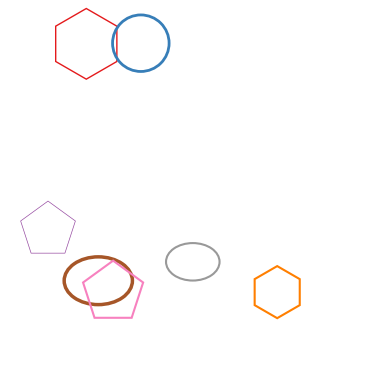[{"shape": "hexagon", "thickness": 1, "radius": 0.46, "center": [0.224, 0.886]}, {"shape": "circle", "thickness": 2, "radius": 0.37, "center": [0.366, 0.888]}, {"shape": "pentagon", "thickness": 0.5, "radius": 0.37, "center": [0.125, 0.403]}, {"shape": "hexagon", "thickness": 1.5, "radius": 0.34, "center": [0.72, 0.241]}, {"shape": "oval", "thickness": 2.5, "radius": 0.44, "center": [0.255, 0.271]}, {"shape": "pentagon", "thickness": 1.5, "radius": 0.41, "center": [0.294, 0.241]}, {"shape": "oval", "thickness": 1.5, "radius": 0.35, "center": [0.501, 0.32]}]